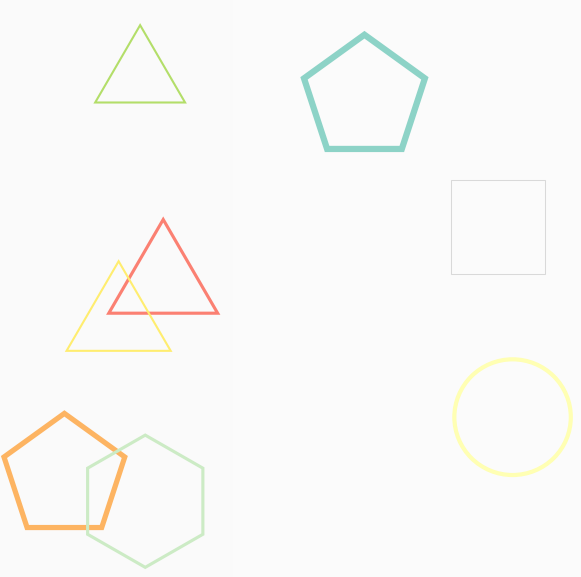[{"shape": "pentagon", "thickness": 3, "radius": 0.55, "center": [0.627, 0.83]}, {"shape": "circle", "thickness": 2, "radius": 0.5, "center": [0.882, 0.277]}, {"shape": "triangle", "thickness": 1.5, "radius": 0.54, "center": [0.281, 0.511]}, {"shape": "pentagon", "thickness": 2.5, "radius": 0.55, "center": [0.111, 0.174]}, {"shape": "triangle", "thickness": 1, "radius": 0.45, "center": [0.241, 0.866]}, {"shape": "square", "thickness": 0.5, "radius": 0.4, "center": [0.858, 0.606]}, {"shape": "hexagon", "thickness": 1.5, "radius": 0.57, "center": [0.25, 0.131]}, {"shape": "triangle", "thickness": 1, "radius": 0.52, "center": [0.204, 0.443]}]